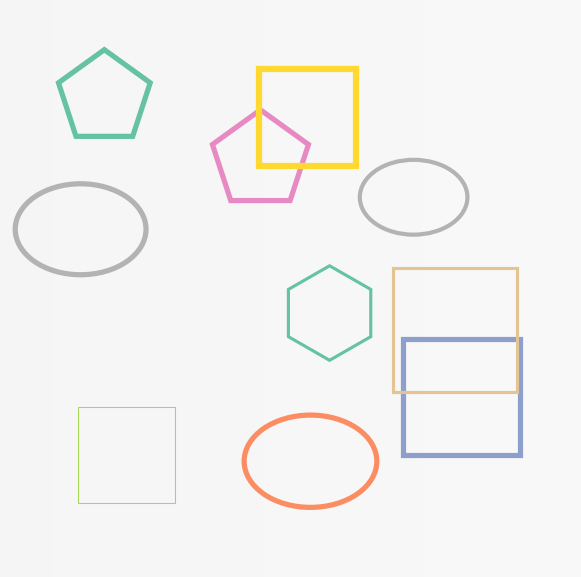[{"shape": "hexagon", "thickness": 1.5, "radius": 0.41, "center": [0.567, 0.457]}, {"shape": "pentagon", "thickness": 2.5, "radius": 0.41, "center": [0.18, 0.83]}, {"shape": "oval", "thickness": 2.5, "radius": 0.57, "center": [0.534, 0.2]}, {"shape": "square", "thickness": 2.5, "radius": 0.5, "center": [0.795, 0.311]}, {"shape": "pentagon", "thickness": 2.5, "radius": 0.43, "center": [0.448, 0.722]}, {"shape": "square", "thickness": 0.5, "radius": 0.42, "center": [0.218, 0.212]}, {"shape": "square", "thickness": 3, "radius": 0.42, "center": [0.529, 0.795]}, {"shape": "square", "thickness": 1.5, "radius": 0.54, "center": [0.783, 0.428]}, {"shape": "oval", "thickness": 2.5, "radius": 0.56, "center": [0.139, 0.602]}, {"shape": "oval", "thickness": 2, "radius": 0.46, "center": [0.712, 0.658]}]